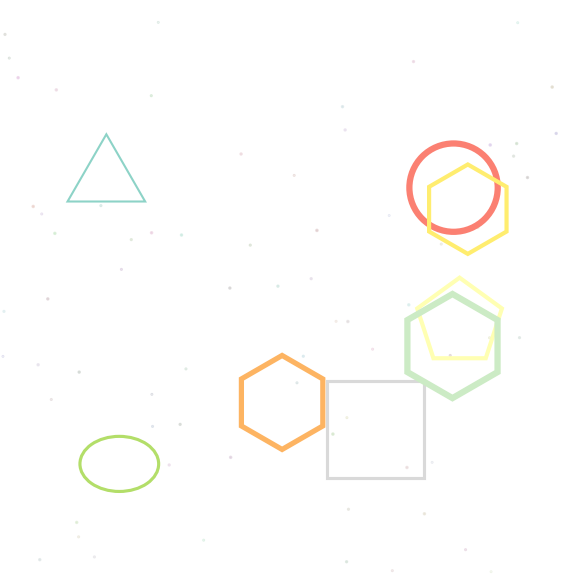[{"shape": "triangle", "thickness": 1, "radius": 0.39, "center": [0.184, 0.689]}, {"shape": "pentagon", "thickness": 2, "radius": 0.39, "center": [0.796, 0.441]}, {"shape": "circle", "thickness": 3, "radius": 0.38, "center": [0.785, 0.674]}, {"shape": "hexagon", "thickness": 2.5, "radius": 0.41, "center": [0.488, 0.302]}, {"shape": "oval", "thickness": 1.5, "radius": 0.34, "center": [0.207, 0.196]}, {"shape": "square", "thickness": 1.5, "radius": 0.42, "center": [0.65, 0.256]}, {"shape": "hexagon", "thickness": 3, "radius": 0.45, "center": [0.784, 0.4]}, {"shape": "hexagon", "thickness": 2, "radius": 0.39, "center": [0.81, 0.637]}]